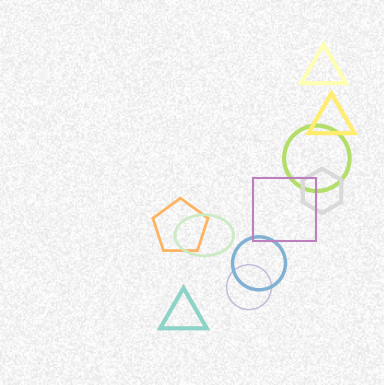[{"shape": "triangle", "thickness": 3, "radius": 0.35, "center": [0.477, 0.182]}, {"shape": "triangle", "thickness": 3, "radius": 0.34, "center": [0.841, 0.818]}, {"shape": "circle", "thickness": 1, "radius": 0.29, "center": [0.647, 0.254]}, {"shape": "circle", "thickness": 2.5, "radius": 0.34, "center": [0.673, 0.316]}, {"shape": "pentagon", "thickness": 2, "radius": 0.38, "center": [0.469, 0.41]}, {"shape": "circle", "thickness": 3, "radius": 0.43, "center": [0.823, 0.589]}, {"shape": "hexagon", "thickness": 3, "radius": 0.29, "center": [0.837, 0.504]}, {"shape": "square", "thickness": 1.5, "radius": 0.41, "center": [0.738, 0.456]}, {"shape": "oval", "thickness": 2, "radius": 0.38, "center": [0.531, 0.389]}, {"shape": "triangle", "thickness": 3, "radius": 0.34, "center": [0.861, 0.689]}]